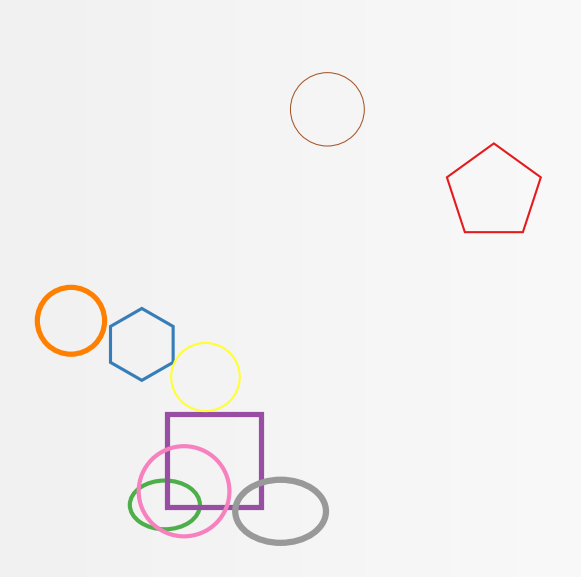[{"shape": "pentagon", "thickness": 1, "radius": 0.42, "center": [0.85, 0.666]}, {"shape": "hexagon", "thickness": 1.5, "radius": 0.31, "center": [0.244, 0.403]}, {"shape": "oval", "thickness": 2, "radius": 0.3, "center": [0.284, 0.125]}, {"shape": "square", "thickness": 2.5, "radius": 0.41, "center": [0.368, 0.202]}, {"shape": "circle", "thickness": 2.5, "radius": 0.29, "center": [0.122, 0.444]}, {"shape": "circle", "thickness": 1, "radius": 0.3, "center": [0.354, 0.346]}, {"shape": "circle", "thickness": 0.5, "radius": 0.32, "center": [0.563, 0.81]}, {"shape": "circle", "thickness": 2, "radius": 0.39, "center": [0.317, 0.148]}, {"shape": "oval", "thickness": 3, "radius": 0.39, "center": [0.483, 0.114]}]